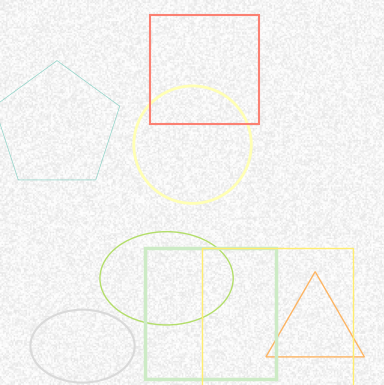[{"shape": "pentagon", "thickness": 0.5, "radius": 0.86, "center": [0.148, 0.671]}, {"shape": "circle", "thickness": 2, "radius": 0.76, "center": [0.5, 0.624]}, {"shape": "square", "thickness": 1.5, "radius": 0.71, "center": [0.532, 0.819]}, {"shape": "triangle", "thickness": 1, "radius": 0.74, "center": [0.819, 0.147]}, {"shape": "oval", "thickness": 1, "radius": 0.87, "center": [0.433, 0.277]}, {"shape": "oval", "thickness": 1.5, "radius": 0.68, "center": [0.214, 0.101]}, {"shape": "square", "thickness": 2.5, "radius": 0.85, "center": [0.547, 0.186]}, {"shape": "square", "thickness": 1, "radius": 0.98, "center": [0.721, 0.161]}]